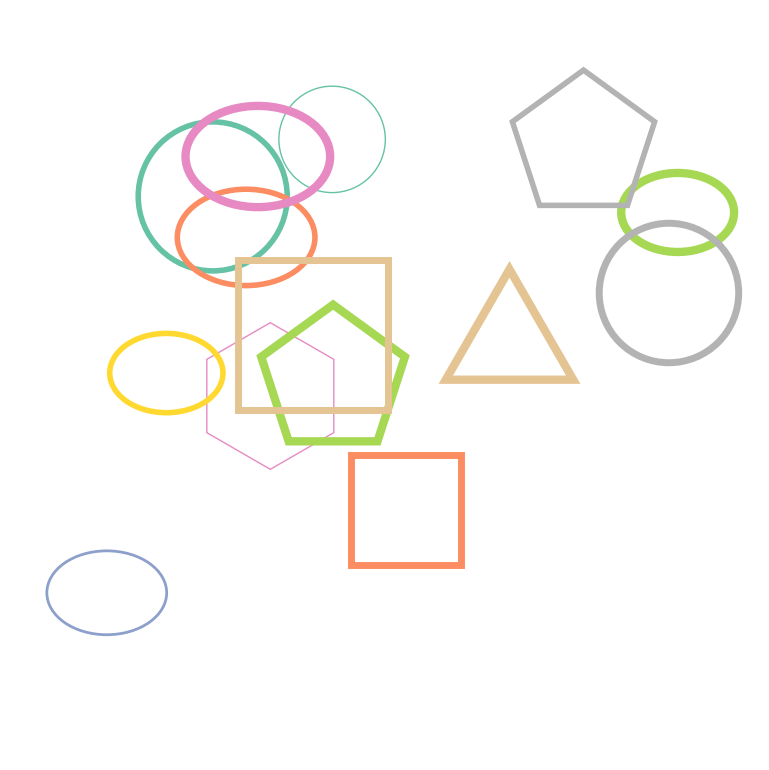[{"shape": "circle", "thickness": 2, "radius": 0.48, "center": [0.276, 0.745]}, {"shape": "circle", "thickness": 0.5, "radius": 0.35, "center": [0.431, 0.819]}, {"shape": "square", "thickness": 2.5, "radius": 0.36, "center": [0.527, 0.338]}, {"shape": "oval", "thickness": 2, "radius": 0.45, "center": [0.32, 0.692]}, {"shape": "oval", "thickness": 1, "radius": 0.39, "center": [0.139, 0.23]}, {"shape": "hexagon", "thickness": 0.5, "radius": 0.48, "center": [0.351, 0.486]}, {"shape": "oval", "thickness": 3, "radius": 0.47, "center": [0.335, 0.797]}, {"shape": "oval", "thickness": 3, "radius": 0.37, "center": [0.88, 0.724]}, {"shape": "pentagon", "thickness": 3, "radius": 0.49, "center": [0.433, 0.506]}, {"shape": "oval", "thickness": 2, "radius": 0.37, "center": [0.216, 0.516]}, {"shape": "triangle", "thickness": 3, "radius": 0.48, "center": [0.662, 0.555]}, {"shape": "square", "thickness": 2.5, "radius": 0.49, "center": [0.407, 0.565]}, {"shape": "circle", "thickness": 2.5, "radius": 0.45, "center": [0.869, 0.619]}, {"shape": "pentagon", "thickness": 2, "radius": 0.49, "center": [0.758, 0.812]}]